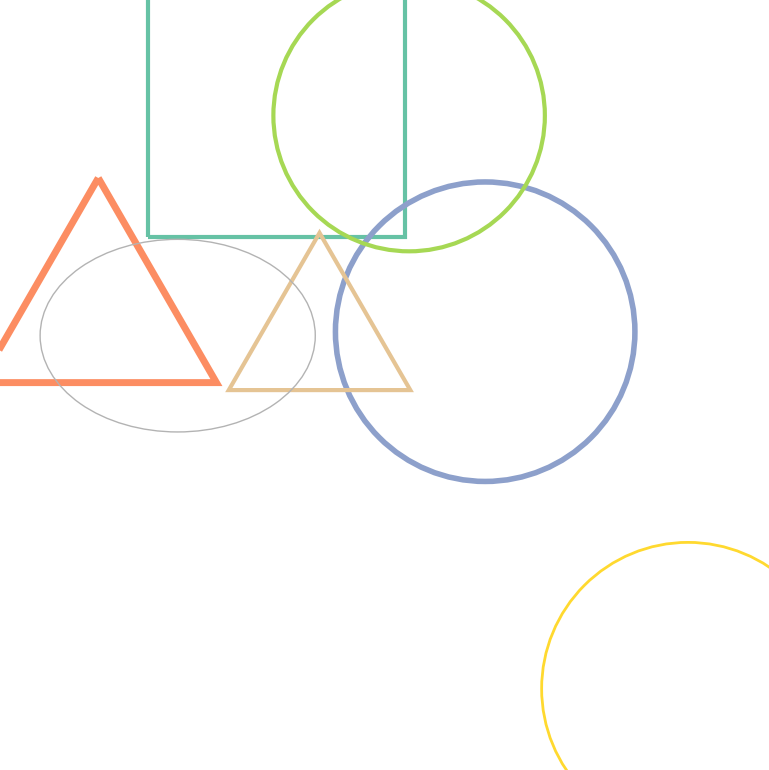[{"shape": "square", "thickness": 1.5, "radius": 0.83, "center": [0.359, 0.859]}, {"shape": "triangle", "thickness": 2.5, "radius": 0.89, "center": [0.128, 0.592]}, {"shape": "circle", "thickness": 2, "radius": 0.97, "center": [0.63, 0.569]}, {"shape": "circle", "thickness": 1.5, "radius": 0.88, "center": [0.531, 0.85]}, {"shape": "circle", "thickness": 1, "radius": 0.95, "center": [0.893, 0.106]}, {"shape": "triangle", "thickness": 1.5, "radius": 0.68, "center": [0.415, 0.561]}, {"shape": "oval", "thickness": 0.5, "radius": 0.89, "center": [0.231, 0.564]}]